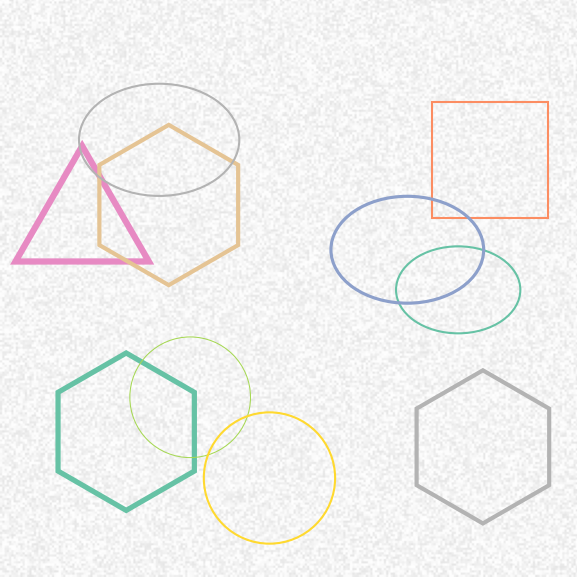[{"shape": "oval", "thickness": 1, "radius": 0.54, "center": [0.793, 0.497]}, {"shape": "hexagon", "thickness": 2.5, "radius": 0.68, "center": [0.219, 0.252]}, {"shape": "square", "thickness": 1, "radius": 0.5, "center": [0.849, 0.723]}, {"shape": "oval", "thickness": 1.5, "radius": 0.66, "center": [0.705, 0.567]}, {"shape": "triangle", "thickness": 3, "radius": 0.67, "center": [0.142, 0.613]}, {"shape": "circle", "thickness": 0.5, "radius": 0.52, "center": [0.329, 0.311]}, {"shape": "circle", "thickness": 1, "radius": 0.57, "center": [0.467, 0.171]}, {"shape": "hexagon", "thickness": 2, "radius": 0.69, "center": [0.292, 0.644]}, {"shape": "hexagon", "thickness": 2, "radius": 0.66, "center": [0.836, 0.225]}, {"shape": "oval", "thickness": 1, "radius": 0.69, "center": [0.276, 0.757]}]